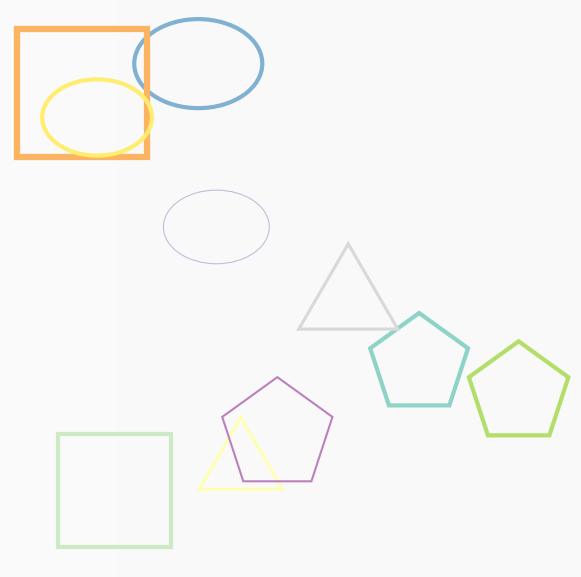[{"shape": "pentagon", "thickness": 2, "radius": 0.44, "center": [0.721, 0.369]}, {"shape": "triangle", "thickness": 1.5, "radius": 0.41, "center": [0.414, 0.193]}, {"shape": "oval", "thickness": 0.5, "radius": 0.46, "center": [0.372, 0.606]}, {"shape": "oval", "thickness": 2, "radius": 0.55, "center": [0.341, 0.889]}, {"shape": "square", "thickness": 3, "radius": 0.56, "center": [0.141, 0.838]}, {"shape": "pentagon", "thickness": 2, "radius": 0.45, "center": [0.892, 0.318]}, {"shape": "triangle", "thickness": 1.5, "radius": 0.49, "center": [0.599, 0.478]}, {"shape": "pentagon", "thickness": 1, "radius": 0.5, "center": [0.477, 0.246]}, {"shape": "square", "thickness": 2, "radius": 0.49, "center": [0.197, 0.15]}, {"shape": "oval", "thickness": 2, "radius": 0.47, "center": [0.167, 0.796]}]